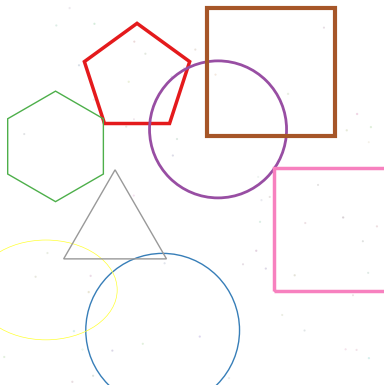[{"shape": "pentagon", "thickness": 2.5, "radius": 0.72, "center": [0.356, 0.796]}, {"shape": "circle", "thickness": 1, "radius": 1.0, "center": [0.422, 0.142]}, {"shape": "hexagon", "thickness": 1, "radius": 0.72, "center": [0.144, 0.62]}, {"shape": "circle", "thickness": 2, "radius": 0.89, "center": [0.566, 0.664]}, {"shape": "oval", "thickness": 0.5, "radius": 0.93, "center": [0.119, 0.247]}, {"shape": "square", "thickness": 3, "radius": 0.83, "center": [0.704, 0.813]}, {"shape": "square", "thickness": 2.5, "radius": 0.79, "center": [0.87, 0.404]}, {"shape": "triangle", "thickness": 1, "radius": 0.77, "center": [0.299, 0.405]}]